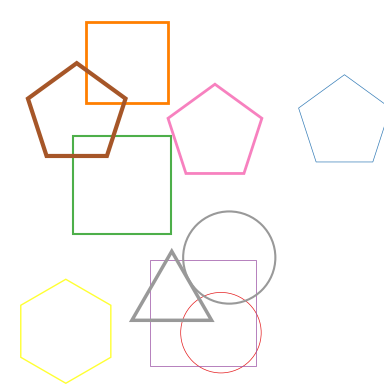[{"shape": "circle", "thickness": 0.5, "radius": 0.52, "center": [0.574, 0.136]}, {"shape": "pentagon", "thickness": 0.5, "radius": 0.63, "center": [0.895, 0.681]}, {"shape": "square", "thickness": 1.5, "radius": 0.64, "center": [0.318, 0.52]}, {"shape": "square", "thickness": 0.5, "radius": 0.69, "center": [0.527, 0.188]}, {"shape": "square", "thickness": 2, "radius": 0.53, "center": [0.33, 0.838]}, {"shape": "hexagon", "thickness": 1, "radius": 0.68, "center": [0.171, 0.14]}, {"shape": "pentagon", "thickness": 3, "radius": 0.67, "center": [0.199, 0.703]}, {"shape": "pentagon", "thickness": 2, "radius": 0.64, "center": [0.558, 0.653]}, {"shape": "circle", "thickness": 1.5, "radius": 0.6, "center": [0.595, 0.331]}, {"shape": "triangle", "thickness": 2.5, "radius": 0.6, "center": [0.446, 0.228]}]